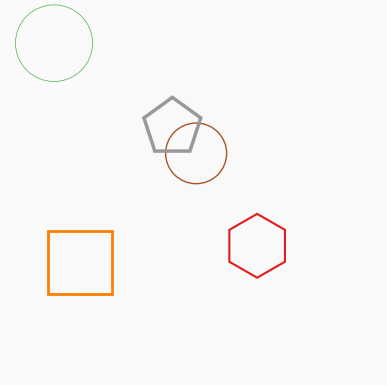[{"shape": "hexagon", "thickness": 1.5, "radius": 0.41, "center": [0.664, 0.362]}, {"shape": "circle", "thickness": 0.5, "radius": 0.5, "center": [0.139, 0.888]}, {"shape": "square", "thickness": 2, "radius": 0.41, "center": [0.206, 0.319]}, {"shape": "circle", "thickness": 1, "radius": 0.39, "center": [0.506, 0.602]}, {"shape": "pentagon", "thickness": 2.5, "radius": 0.39, "center": [0.445, 0.67]}]